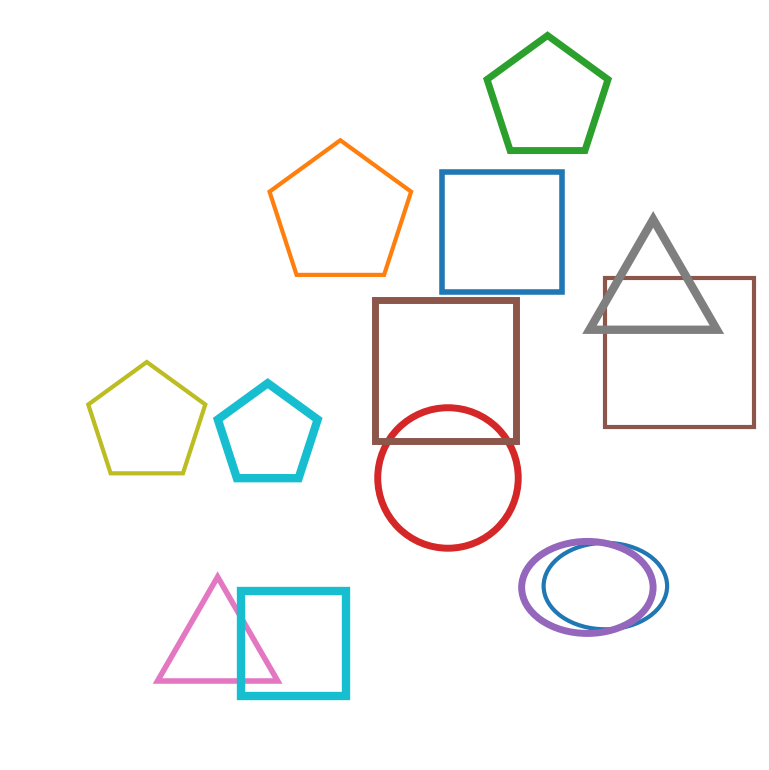[{"shape": "oval", "thickness": 1.5, "radius": 0.4, "center": [0.786, 0.239]}, {"shape": "square", "thickness": 2, "radius": 0.39, "center": [0.652, 0.698]}, {"shape": "pentagon", "thickness": 1.5, "radius": 0.48, "center": [0.442, 0.721]}, {"shape": "pentagon", "thickness": 2.5, "radius": 0.41, "center": [0.711, 0.871]}, {"shape": "circle", "thickness": 2.5, "radius": 0.46, "center": [0.582, 0.379]}, {"shape": "oval", "thickness": 2.5, "radius": 0.43, "center": [0.763, 0.237]}, {"shape": "square", "thickness": 2.5, "radius": 0.46, "center": [0.578, 0.519]}, {"shape": "square", "thickness": 1.5, "radius": 0.48, "center": [0.883, 0.542]}, {"shape": "triangle", "thickness": 2, "radius": 0.45, "center": [0.283, 0.161]}, {"shape": "triangle", "thickness": 3, "radius": 0.48, "center": [0.848, 0.62]}, {"shape": "pentagon", "thickness": 1.5, "radius": 0.4, "center": [0.191, 0.45]}, {"shape": "pentagon", "thickness": 3, "radius": 0.34, "center": [0.348, 0.434]}, {"shape": "square", "thickness": 3, "radius": 0.34, "center": [0.382, 0.164]}]